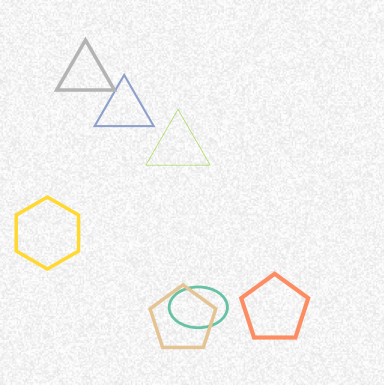[{"shape": "oval", "thickness": 2, "radius": 0.38, "center": [0.515, 0.202]}, {"shape": "pentagon", "thickness": 3, "radius": 0.46, "center": [0.714, 0.197]}, {"shape": "triangle", "thickness": 1.5, "radius": 0.44, "center": [0.322, 0.717]}, {"shape": "triangle", "thickness": 0.5, "radius": 0.48, "center": [0.462, 0.619]}, {"shape": "hexagon", "thickness": 2.5, "radius": 0.47, "center": [0.123, 0.395]}, {"shape": "pentagon", "thickness": 2.5, "radius": 0.45, "center": [0.475, 0.17]}, {"shape": "triangle", "thickness": 2.5, "radius": 0.43, "center": [0.222, 0.809]}]